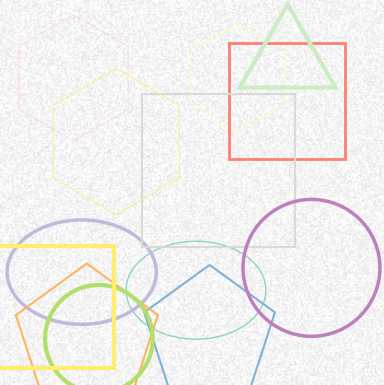[{"shape": "oval", "thickness": 1, "radius": 0.91, "center": [0.509, 0.246]}, {"shape": "hexagon", "thickness": 0.5, "radius": 0.7, "center": [0.619, 0.798]}, {"shape": "oval", "thickness": 2.5, "radius": 0.97, "center": [0.212, 0.293]}, {"shape": "square", "thickness": 2, "radius": 0.75, "center": [0.745, 0.738]}, {"shape": "pentagon", "thickness": 1.5, "radius": 0.89, "center": [0.544, 0.134]}, {"shape": "pentagon", "thickness": 1.5, "radius": 0.97, "center": [0.226, 0.122]}, {"shape": "circle", "thickness": 3, "radius": 0.7, "center": [0.257, 0.12]}, {"shape": "hexagon", "thickness": 0.5, "radius": 0.82, "center": [0.191, 0.798]}, {"shape": "square", "thickness": 1.5, "radius": 0.99, "center": [0.568, 0.557]}, {"shape": "circle", "thickness": 2.5, "radius": 0.89, "center": [0.809, 0.304]}, {"shape": "triangle", "thickness": 3, "radius": 0.72, "center": [0.747, 0.844]}, {"shape": "hexagon", "thickness": 0.5, "radius": 0.95, "center": [0.302, 0.632]}, {"shape": "square", "thickness": 3, "radius": 0.8, "center": [0.137, 0.203]}]